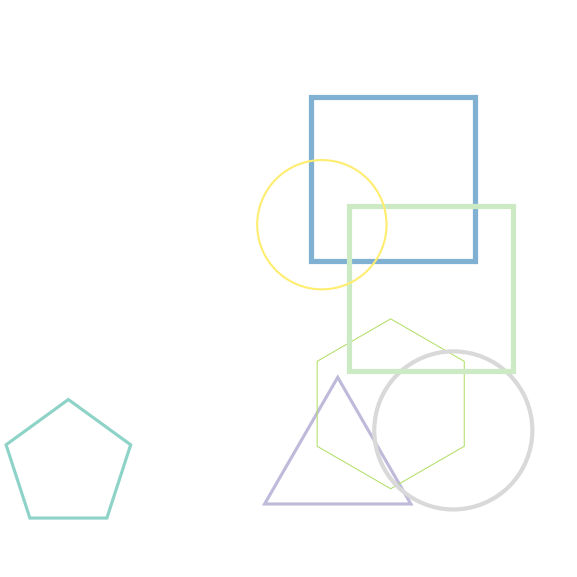[{"shape": "pentagon", "thickness": 1.5, "radius": 0.57, "center": [0.118, 0.194]}, {"shape": "triangle", "thickness": 1.5, "radius": 0.73, "center": [0.585, 0.2]}, {"shape": "square", "thickness": 2.5, "radius": 0.71, "center": [0.681, 0.689]}, {"shape": "hexagon", "thickness": 0.5, "radius": 0.74, "center": [0.677, 0.3]}, {"shape": "circle", "thickness": 2, "radius": 0.68, "center": [0.785, 0.254]}, {"shape": "square", "thickness": 2.5, "radius": 0.71, "center": [0.746, 0.499]}, {"shape": "circle", "thickness": 1, "radius": 0.56, "center": [0.557, 0.61]}]